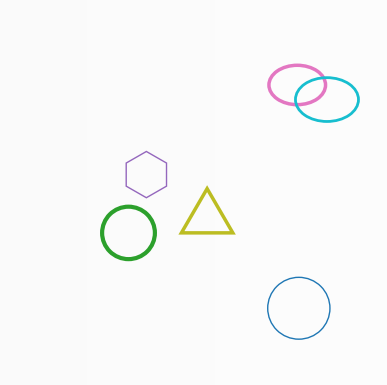[{"shape": "circle", "thickness": 1, "radius": 0.4, "center": [0.771, 0.199]}, {"shape": "circle", "thickness": 3, "radius": 0.34, "center": [0.332, 0.395]}, {"shape": "hexagon", "thickness": 1, "radius": 0.3, "center": [0.378, 0.546]}, {"shape": "oval", "thickness": 2.5, "radius": 0.37, "center": [0.767, 0.779]}, {"shape": "triangle", "thickness": 2.5, "radius": 0.38, "center": [0.534, 0.433]}, {"shape": "oval", "thickness": 2, "radius": 0.41, "center": [0.844, 0.741]}]